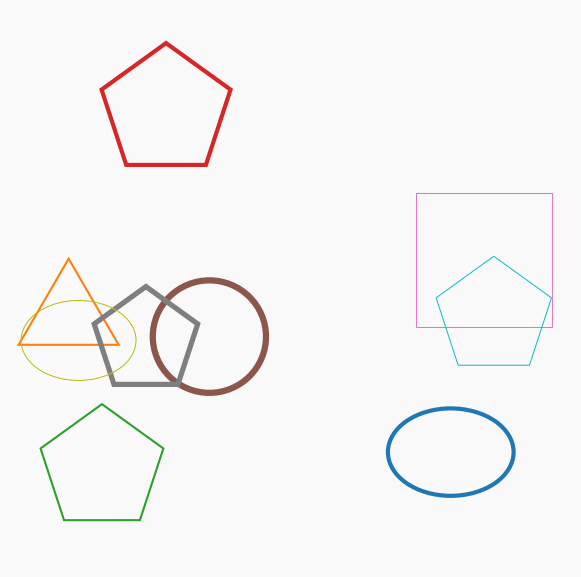[{"shape": "oval", "thickness": 2, "radius": 0.54, "center": [0.776, 0.216]}, {"shape": "triangle", "thickness": 1, "radius": 0.5, "center": [0.118, 0.452]}, {"shape": "pentagon", "thickness": 1, "radius": 0.56, "center": [0.175, 0.188]}, {"shape": "pentagon", "thickness": 2, "radius": 0.58, "center": [0.286, 0.808]}, {"shape": "circle", "thickness": 3, "radius": 0.49, "center": [0.36, 0.416]}, {"shape": "square", "thickness": 0.5, "radius": 0.58, "center": [0.833, 0.548]}, {"shape": "pentagon", "thickness": 2.5, "radius": 0.47, "center": [0.251, 0.409]}, {"shape": "oval", "thickness": 0.5, "radius": 0.49, "center": [0.135, 0.41]}, {"shape": "pentagon", "thickness": 0.5, "radius": 0.52, "center": [0.85, 0.451]}]